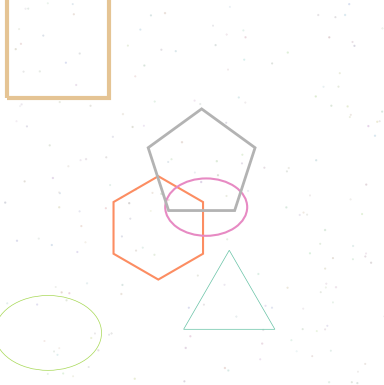[{"shape": "triangle", "thickness": 0.5, "radius": 0.68, "center": [0.595, 0.213]}, {"shape": "hexagon", "thickness": 1.5, "radius": 0.67, "center": [0.411, 0.408]}, {"shape": "oval", "thickness": 1.5, "radius": 0.53, "center": [0.536, 0.462]}, {"shape": "oval", "thickness": 0.5, "radius": 0.69, "center": [0.125, 0.135]}, {"shape": "square", "thickness": 3, "radius": 0.66, "center": [0.151, 0.877]}, {"shape": "pentagon", "thickness": 2, "radius": 0.73, "center": [0.524, 0.571]}]